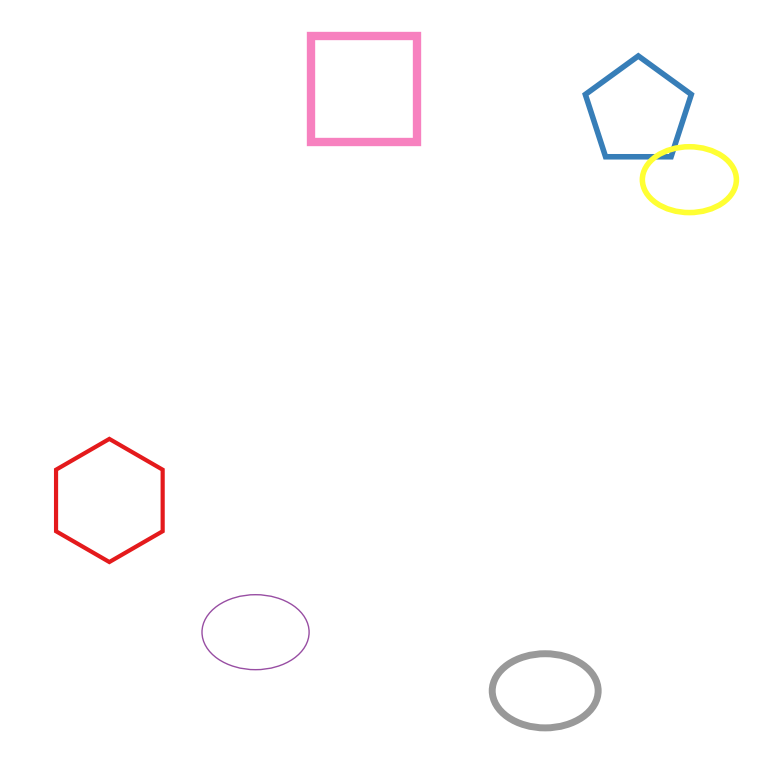[{"shape": "hexagon", "thickness": 1.5, "radius": 0.4, "center": [0.142, 0.35]}, {"shape": "pentagon", "thickness": 2, "radius": 0.36, "center": [0.829, 0.855]}, {"shape": "oval", "thickness": 0.5, "radius": 0.35, "center": [0.332, 0.179]}, {"shape": "oval", "thickness": 2, "radius": 0.31, "center": [0.895, 0.767]}, {"shape": "square", "thickness": 3, "radius": 0.34, "center": [0.473, 0.885]}, {"shape": "oval", "thickness": 2.5, "radius": 0.34, "center": [0.708, 0.103]}]